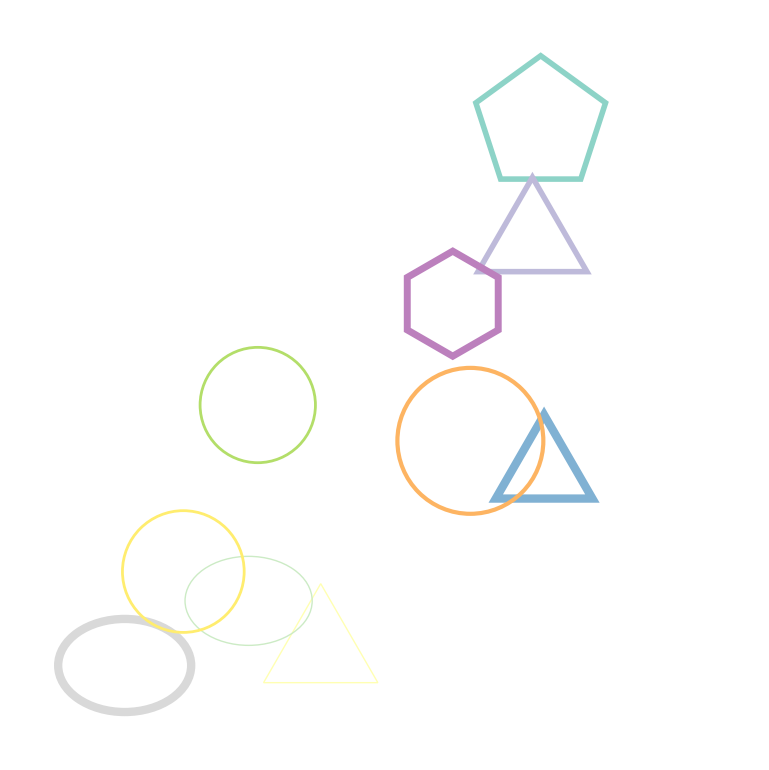[{"shape": "pentagon", "thickness": 2, "radius": 0.44, "center": [0.702, 0.839]}, {"shape": "triangle", "thickness": 0.5, "radius": 0.43, "center": [0.417, 0.156]}, {"shape": "triangle", "thickness": 2, "radius": 0.41, "center": [0.691, 0.688]}, {"shape": "triangle", "thickness": 3, "radius": 0.36, "center": [0.707, 0.389]}, {"shape": "circle", "thickness": 1.5, "radius": 0.47, "center": [0.611, 0.427]}, {"shape": "circle", "thickness": 1, "radius": 0.37, "center": [0.335, 0.474]}, {"shape": "oval", "thickness": 3, "radius": 0.43, "center": [0.162, 0.136]}, {"shape": "hexagon", "thickness": 2.5, "radius": 0.34, "center": [0.588, 0.606]}, {"shape": "oval", "thickness": 0.5, "radius": 0.41, "center": [0.323, 0.22]}, {"shape": "circle", "thickness": 1, "radius": 0.4, "center": [0.238, 0.258]}]